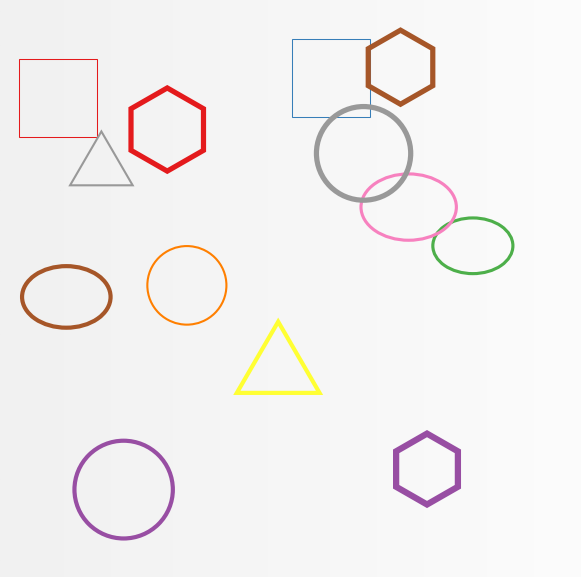[{"shape": "hexagon", "thickness": 2.5, "radius": 0.36, "center": [0.288, 0.775]}, {"shape": "square", "thickness": 0.5, "radius": 0.33, "center": [0.1, 0.83]}, {"shape": "square", "thickness": 0.5, "radius": 0.33, "center": [0.569, 0.864]}, {"shape": "oval", "thickness": 1.5, "radius": 0.34, "center": [0.814, 0.574]}, {"shape": "hexagon", "thickness": 3, "radius": 0.31, "center": [0.735, 0.187]}, {"shape": "circle", "thickness": 2, "radius": 0.42, "center": [0.213, 0.151]}, {"shape": "circle", "thickness": 1, "radius": 0.34, "center": [0.322, 0.505]}, {"shape": "triangle", "thickness": 2, "radius": 0.41, "center": [0.479, 0.36]}, {"shape": "oval", "thickness": 2, "radius": 0.38, "center": [0.114, 0.485]}, {"shape": "hexagon", "thickness": 2.5, "radius": 0.32, "center": [0.689, 0.883]}, {"shape": "oval", "thickness": 1.5, "radius": 0.41, "center": [0.703, 0.641]}, {"shape": "triangle", "thickness": 1, "radius": 0.31, "center": [0.174, 0.709]}, {"shape": "circle", "thickness": 2.5, "radius": 0.41, "center": [0.625, 0.734]}]